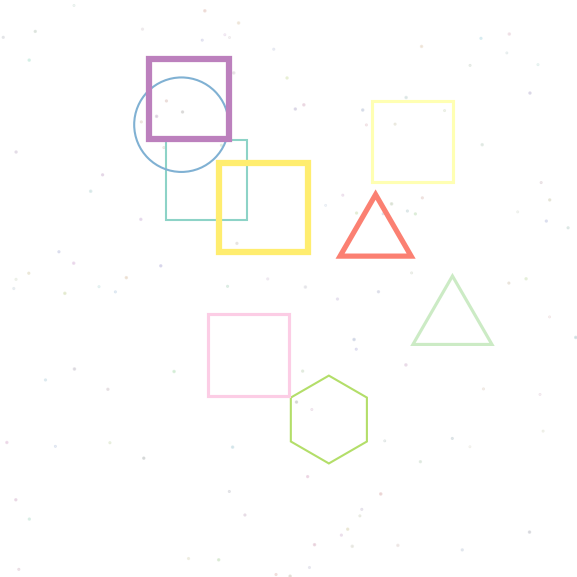[{"shape": "square", "thickness": 1, "radius": 0.35, "center": [0.358, 0.687]}, {"shape": "square", "thickness": 1.5, "radius": 0.35, "center": [0.714, 0.755]}, {"shape": "triangle", "thickness": 2.5, "radius": 0.36, "center": [0.65, 0.591]}, {"shape": "circle", "thickness": 1, "radius": 0.41, "center": [0.314, 0.783]}, {"shape": "hexagon", "thickness": 1, "radius": 0.38, "center": [0.569, 0.273]}, {"shape": "square", "thickness": 1.5, "radius": 0.35, "center": [0.43, 0.384]}, {"shape": "square", "thickness": 3, "radius": 0.35, "center": [0.327, 0.828]}, {"shape": "triangle", "thickness": 1.5, "radius": 0.4, "center": [0.783, 0.442]}, {"shape": "square", "thickness": 3, "radius": 0.39, "center": [0.456, 0.639]}]